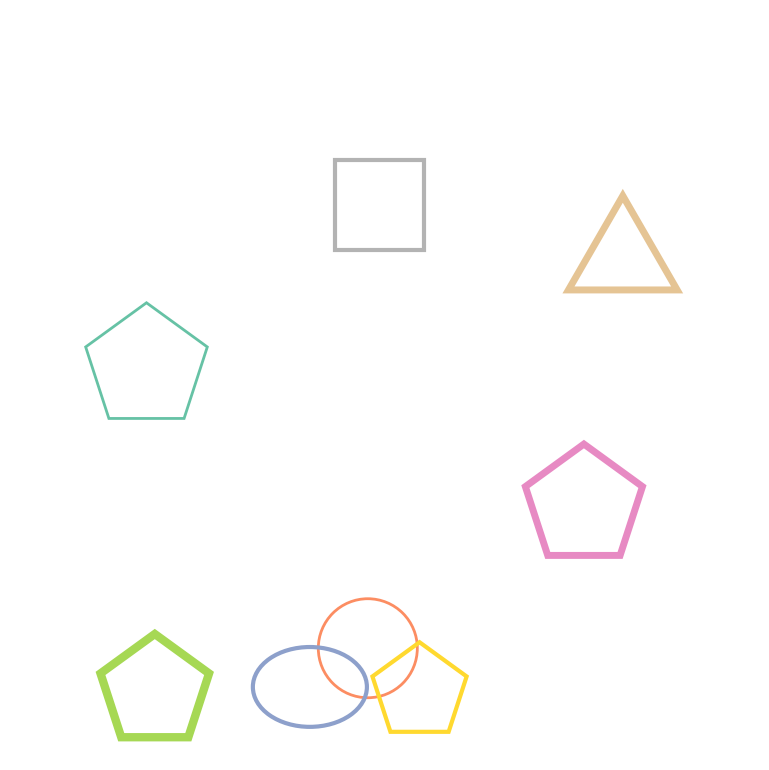[{"shape": "pentagon", "thickness": 1, "radius": 0.42, "center": [0.19, 0.524]}, {"shape": "circle", "thickness": 1, "radius": 0.32, "center": [0.478, 0.158]}, {"shape": "oval", "thickness": 1.5, "radius": 0.37, "center": [0.402, 0.108]}, {"shape": "pentagon", "thickness": 2.5, "radius": 0.4, "center": [0.758, 0.343]}, {"shape": "pentagon", "thickness": 3, "radius": 0.37, "center": [0.201, 0.103]}, {"shape": "pentagon", "thickness": 1.5, "radius": 0.32, "center": [0.545, 0.102]}, {"shape": "triangle", "thickness": 2.5, "radius": 0.41, "center": [0.809, 0.664]}, {"shape": "square", "thickness": 1.5, "radius": 0.29, "center": [0.493, 0.734]}]